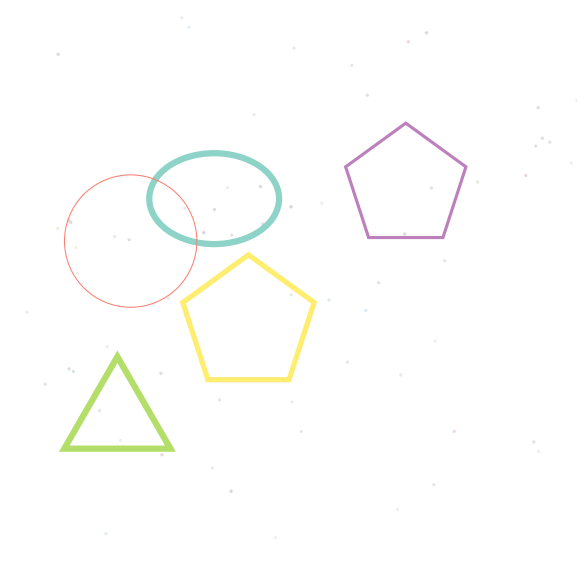[{"shape": "oval", "thickness": 3, "radius": 0.56, "center": [0.371, 0.655]}, {"shape": "circle", "thickness": 0.5, "radius": 0.57, "center": [0.226, 0.582]}, {"shape": "triangle", "thickness": 3, "radius": 0.53, "center": [0.203, 0.275]}, {"shape": "pentagon", "thickness": 1.5, "radius": 0.55, "center": [0.703, 0.676]}, {"shape": "pentagon", "thickness": 2.5, "radius": 0.6, "center": [0.43, 0.438]}]